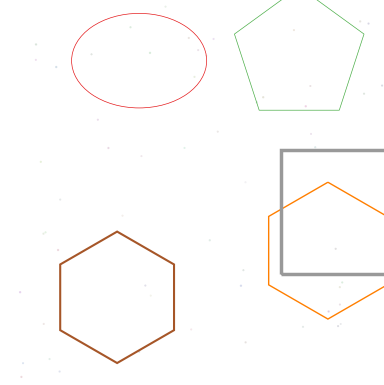[{"shape": "oval", "thickness": 0.5, "radius": 0.88, "center": [0.361, 0.842]}, {"shape": "pentagon", "thickness": 0.5, "radius": 0.88, "center": [0.777, 0.857]}, {"shape": "hexagon", "thickness": 1, "radius": 0.89, "center": [0.852, 0.349]}, {"shape": "hexagon", "thickness": 1.5, "radius": 0.85, "center": [0.304, 0.228]}, {"shape": "square", "thickness": 2.5, "radius": 0.81, "center": [0.892, 0.449]}]